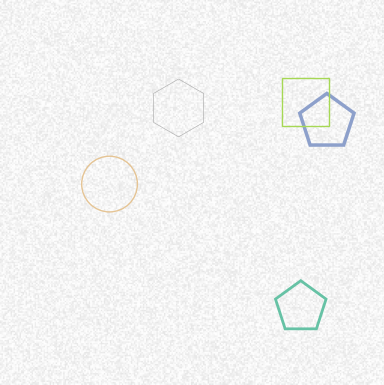[{"shape": "pentagon", "thickness": 2, "radius": 0.35, "center": [0.781, 0.202]}, {"shape": "pentagon", "thickness": 2.5, "radius": 0.37, "center": [0.849, 0.683]}, {"shape": "square", "thickness": 1, "radius": 0.31, "center": [0.794, 0.735]}, {"shape": "circle", "thickness": 1, "radius": 0.36, "center": [0.285, 0.522]}, {"shape": "hexagon", "thickness": 0.5, "radius": 0.38, "center": [0.464, 0.72]}]